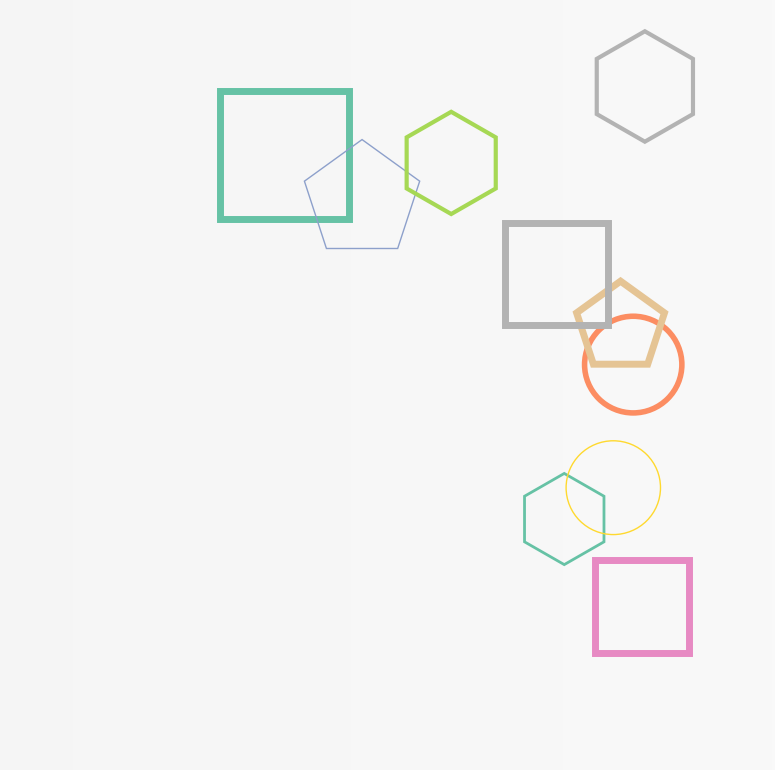[{"shape": "square", "thickness": 2.5, "radius": 0.41, "center": [0.367, 0.799]}, {"shape": "hexagon", "thickness": 1, "radius": 0.3, "center": [0.728, 0.326]}, {"shape": "circle", "thickness": 2, "radius": 0.31, "center": [0.817, 0.527]}, {"shape": "pentagon", "thickness": 0.5, "radius": 0.39, "center": [0.467, 0.741]}, {"shape": "square", "thickness": 2.5, "radius": 0.3, "center": [0.828, 0.212]}, {"shape": "hexagon", "thickness": 1.5, "radius": 0.33, "center": [0.582, 0.788]}, {"shape": "circle", "thickness": 0.5, "radius": 0.3, "center": [0.791, 0.367]}, {"shape": "pentagon", "thickness": 2.5, "radius": 0.3, "center": [0.801, 0.575]}, {"shape": "hexagon", "thickness": 1.5, "radius": 0.36, "center": [0.832, 0.888]}, {"shape": "square", "thickness": 2.5, "radius": 0.33, "center": [0.718, 0.644]}]